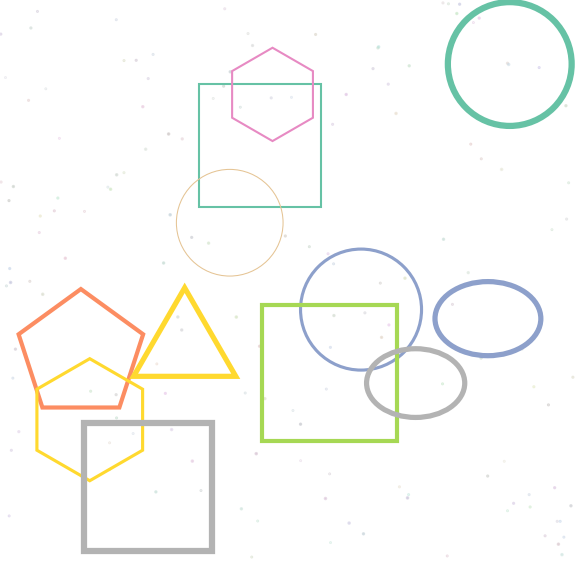[{"shape": "square", "thickness": 1, "radius": 0.53, "center": [0.45, 0.747]}, {"shape": "circle", "thickness": 3, "radius": 0.54, "center": [0.883, 0.888]}, {"shape": "pentagon", "thickness": 2, "radius": 0.57, "center": [0.14, 0.385]}, {"shape": "circle", "thickness": 1.5, "radius": 0.52, "center": [0.625, 0.463]}, {"shape": "oval", "thickness": 2.5, "radius": 0.46, "center": [0.845, 0.447]}, {"shape": "hexagon", "thickness": 1, "radius": 0.4, "center": [0.472, 0.836]}, {"shape": "square", "thickness": 2, "radius": 0.59, "center": [0.57, 0.353]}, {"shape": "triangle", "thickness": 2.5, "radius": 0.51, "center": [0.32, 0.399]}, {"shape": "hexagon", "thickness": 1.5, "radius": 0.53, "center": [0.155, 0.272]}, {"shape": "circle", "thickness": 0.5, "radius": 0.46, "center": [0.398, 0.613]}, {"shape": "square", "thickness": 3, "radius": 0.55, "center": [0.256, 0.156]}, {"shape": "oval", "thickness": 2.5, "radius": 0.42, "center": [0.72, 0.336]}]